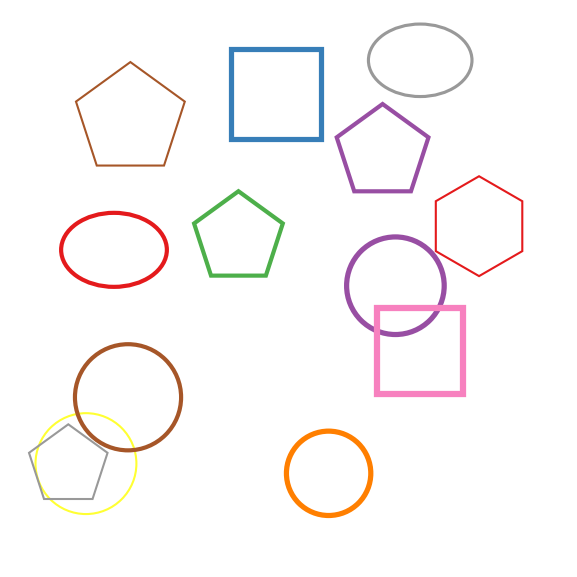[{"shape": "oval", "thickness": 2, "radius": 0.46, "center": [0.197, 0.566]}, {"shape": "hexagon", "thickness": 1, "radius": 0.43, "center": [0.83, 0.607]}, {"shape": "square", "thickness": 2.5, "radius": 0.39, "center": [0.478, 0.836]}, {"shape": "pentagon", "thickness": 2, "radius": 0.4, "center": [0.413, 0.587]}, {"shape": "circle", "thickness": 2.5, "radius": 0.42, "center": [0.685, 0.504]}, {"shape": "pentagon", "thickness": 2, "radius": 0.42, "center": [0.662, 0.735]}, {"shape": "circle", "thickness": 2.5, "radius": 0.37, "center": [0.569, 0.18]}, {"shape": "circle", "thickness": 1, "radius": 0.44, "center": [0.149, 0.196]}, {"shape": "circle", "thickness": 2, "radius": 0.46, "center": [0.222, 0.311]}, {"shape": "pentagon", "thickness": 1, "radius": 0.5, "center": [0.226, 0.793]}, {"shape": "square", "thickness": 3, "radius": 0.37, "center": [0.727, 0.391]}, {"shape": "pentagon", "thickness": 1, "radius": 0.36, "center": [0.118, 0.193]}, {"shape": "oval", "thickness": 1.5, "radius": 0.45, "center": [0.728, 0.895]}]